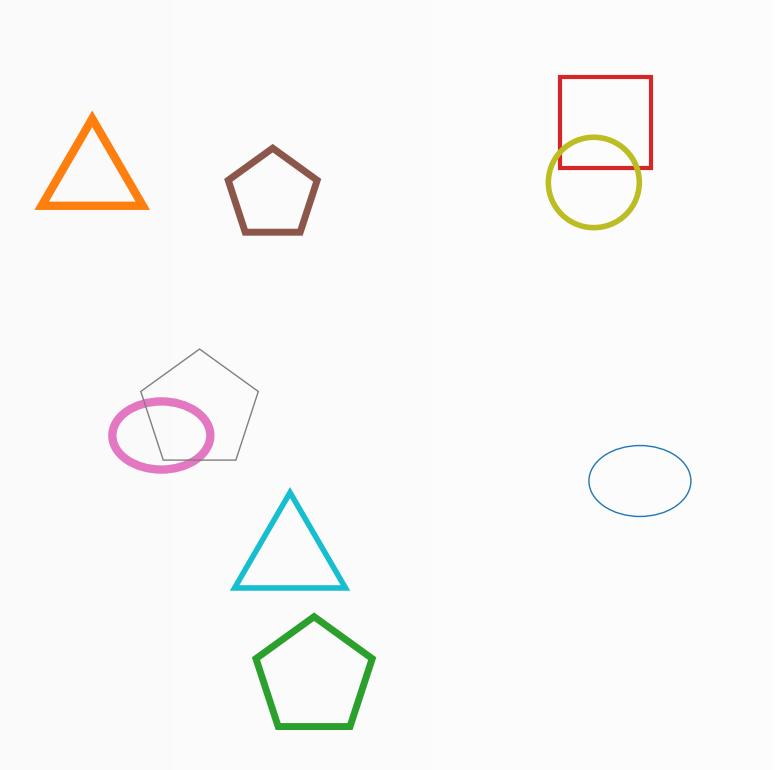[{"shape": "oval", "thickness": 0.5, "radius": 0.33, "center": [0.826, 0.375]}, {"shape": "triangle", "thickness": 3, "radius": 0.38, "center": [0.119, 0.77]}, {"shape": "pentagon", "thickness": 2.5, "radius": 0.39, "center": [0.405, 0.12]}, {"shape": "square", "thickness": 1.5, "radius": 0.3, "center": [0.781, 0.841]}, {"shape": "pentagon", "thickness": 2.5, "radius": 0.3, "center": [0.352, 0.747]}, {"shape": "oval", "thickness": 3, "radius": 0.32, "center": [0.208, 0.434]}, {"shape": "pentagon", "thickness": 0.5, "radius": 0.4, "center": [0.257, 0.467]}, {"shape": "circle", "thickness": 2, "radius": 0.29, "center": [0.766, 0.763]}, {"shape": "triangle", "thickness": 2, "radius": 0.41, "center": [0.374, 0.278]}]